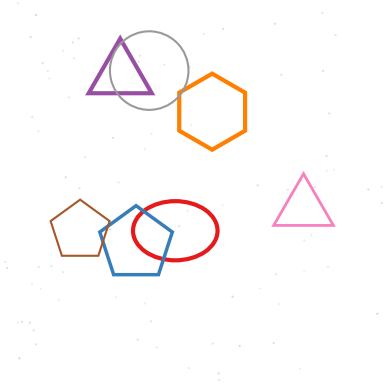[{"shape": "oval", "thickness": 3, "radius": 0.55, "center": [0.455, 0.401]}, {"shape": "pentagon", "thickness": 2.5, "radius": 0.5, "center": [0.353, 0.367]}, {"shape": "triangle", "thickness": 3, "radius": 0.47, "center": [0.312, 0.805]}, {"shape": "hexagon", "thickness": 3, "radius": 0.49, "center": [0.551, 0.71]}, {"shape": "pentagon", "thickness": 1.5, "radius": 0.4, "center": [0.208, 0.401]}, {"shape": "triangle", "thickness": 2, "radius": 0.45, "center": [0.788, 0.459]}, {"shape": "circle", "thickness": 1.5, "radius": 0.51, "center": [0.388, 0.817]}]